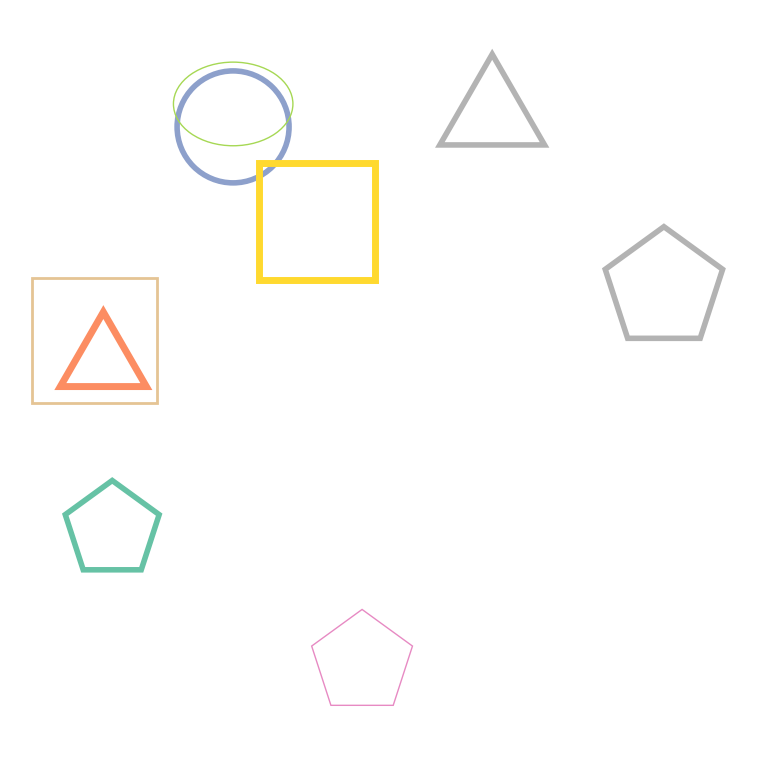[{"shape": "pentagon", "thickness": 2, "radius": 0.32, "center": [0.146, 0.312]}, {"shape": "triangle", "thickness": 2.5, "radius": 0.32, "center": [0.134, 0.53]}, {"shape": "circle", "thickness": 2, "radius": 0.36, "center": [0.303, 0.835]}, {"shape": "pentagon", "thickness": 0.5, "radius": 0.34, "center": [0.47, 0.14]}, {"shape": "oval", "thickness": 0.5, "radius": 0.39, "center": [0.303, 0.865]}, {"shape": "square", "thickness": 2.5, "radius": 0.38, "center": [0.412, 0.712]}, {"shape": "square", "thickness": 1, "radius": 0.41, "center": [0.122, 0.558]}, {"shape": "pentagon", "thickness": 2, "radius": 0.4, "center": [0.862, 0.625]}, {"shape": "triangle", "thickness": 2, "radius": 0.39, "center": [0.639, 0.851]}]